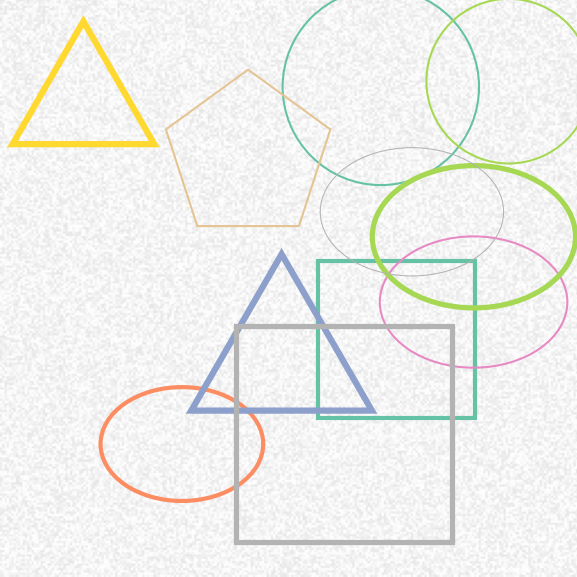[{"shape": "circle", "thickness": 1, "radius": 0.85, "center": [0.659, 0.849]}, {"shape": "square", "thickness": 2, "radius": 0.68, "center": [0.686, 0.412]}, {"shape": "oval", "thickness": 2, "radius": 0.7, "center": [0.315, 0.23]}, {"shape": "triangle", "thickness": 3, "radius": 0.9, "center": [0.488, 0.378]}, {"shape": "oval", "thickness": 1, "radius": 0.81, "center": [0.82, 0.476]}, {"shape": "oval", "thickness": 2.5, "radius": 0.88, "center": [0.821, 0.589]}, {"shape": "circle", "thickness": 1, "radius": 0.71, "center": [0.881, 0.859]}, {"shape": "triangle", "thickness": 3, "radius": 0.71, "center": [0.144, 0.82]}, {"shape": "pentagon", "thickness": 1, "radius": 0.75, "center": [0.43, 0.729]}, {"shape": "oval", "thickness": 0.5, "radius": 0.79, "center": [0.713, 0.632]}, {"shape": "square", "thickness": 2.5, "radius": 0.94, "center": [0.595, 0.247]}]